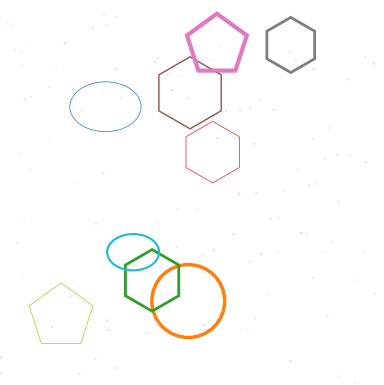[{"shape": "oval", "thickness": 0.5, "radius": 0.46, "center": [0.274, 0.723]}, {"shape": "circle", "thickness": 2.5, "radius": 0.47, "center": [0.489, 0.218]}, {"shape": "hexagon", "thickness": 2, "radius": 0.4, "center": [0.395, 0.272]}, {"shape": "hexagon", "thickness": 0.5, "radius": 0.4, "center": [0.552, 0.605]}, {"shape": "hexagon", "thickness": 1, "radius": 0.47, "center": [0.494, 0.759]}, {"shape": "pentagon", "thickness": 3, "radius": 0.41, "center": [0.563, 0.883]}, {"shape": "hexagon", "thickness": 2, "radius": 0.36, "center": [0.755, 0.883]}, {"shape": "pentagon", "thickness": 0.5, "radius": 0.44, "center": [0.159, 0.178]}, {"shape": "oval", "thickness": 1.5, "radius": 0.34, "center": [0.346, 0.345]}]